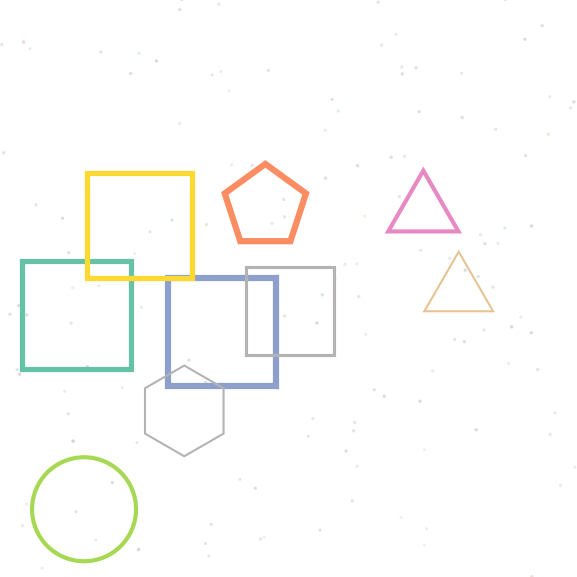[{"shape": "square", "thickness": 2.5, "radius": 0.47, "center": [0.133, 0.454]}, {"shape": "pentagon", "thickness": 3, "radius": 0.37, "center": [0.459, 0.641]}, {"shape": "square", "thickness": 3, "radius": 0.47, "center": [0.385, 0.425]}, {"shape": "triangle", "thickness": 2, "radius": 0.35, "center": [0.733, 0.633]}, {"shape": "circle", "thickness": 2, "radius": 0.45, "center": [0.146, 0.117]}, {"shape": "square", "thickness": 2.5, "radius": 0.46, "center": [0.241, 0.609]}, {"shape": "triangle", "thickness": 1, "radius": 0.34, "center": [0.794, 0.495]}, {"shape": "square", "thickness": 1.5, "radius": 0.38, "center": [0.503, 0.46]}, {"shape": "hexagon", "thickness": 1, "radius": 0.39, "center": [0.319, 0.288]}]